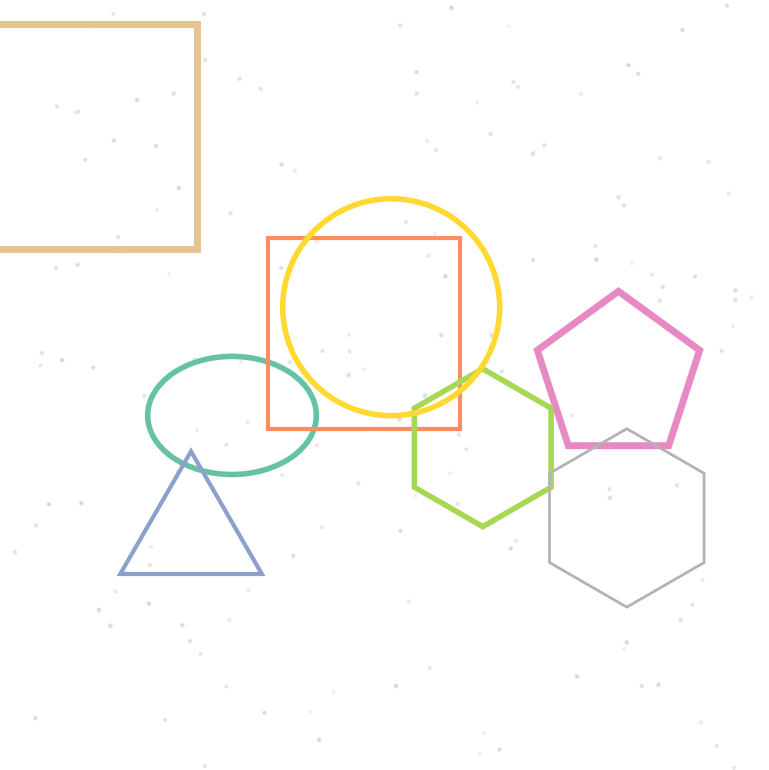[{"shape": "oval", "thickness": 2, "radius": 0.55, "center": [0.301, 0.46]}, {"shape": "square", "thickness": 1.5, "radius": 0.62, "center": [0.473, 0.567]}, {"shape": "triangle", "thickness": 1.5, "radius": 0.53, "center": [0.248, 0.308]}, {"shape": "pentagon", "thickness": 2.5, "radius": 0.55, "center": [0.803, 0.511]}, {"shape": "hexagon", "thickness": 2, "radius": 0.51, "center": [0.627, 0.419]}, {"shape": "circle", "thickness": 2, "radius": 0.7, "center": [0.508, 0.601]}, {"shape": "square", "thickness": 2.5, "radius": 0.73, "center": [0.111, 0.823]}, {"shape": "hexagon", "thickness": 1, "radius": 0.58, "center": [0.814, 0.327]}]